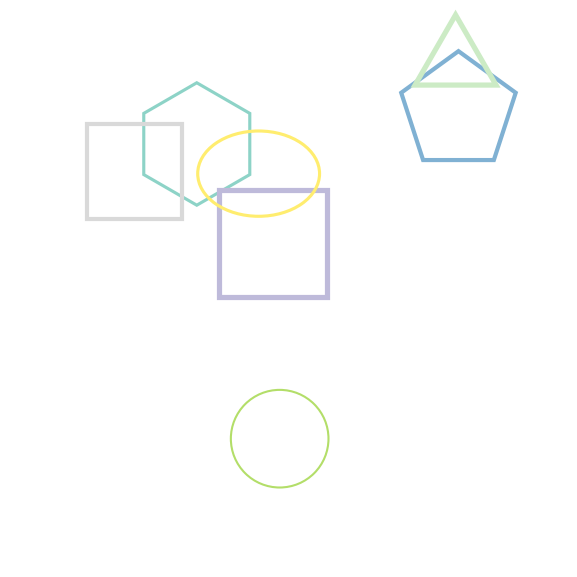[{"shape": "hexagon", "thickness": 1.5, "radius": 0.53, "center": [0.341, 0.75]}, {"shape": "square", "thickness": 2.5, "radius": 0.47, "center": [0.472, 0.577]}, {"shape": "pentagon", "thickness": 2, "radius": 0.52, "center": [0.794, 0.806]}, {"shape": "circle", "thickness": 1, "radius": 0.42, "center": [0.484, 0.24]}, {"shape": "square", "thickness": 2, "radius": 0.41, "center": [0.233, 0.702]}, {"shape": "triangle", "thickness": 2.5, "radius": 0.41, "center": [0.789, 0.892]}, {"shape": "oval", "thickness": 1.5, "radius": 0.53, "center": [0.448, 0.698]}]